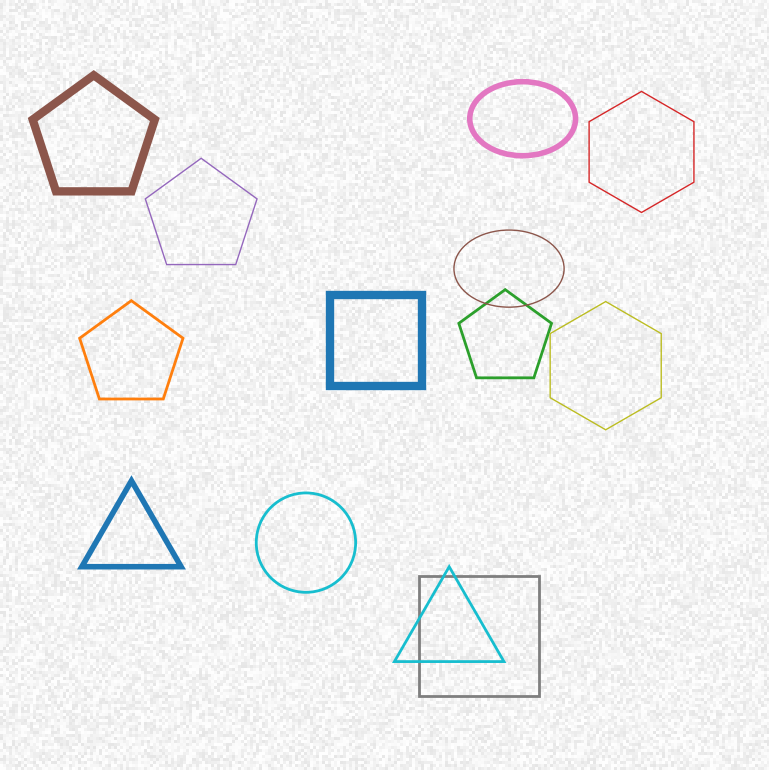[{"shape": "square", "thickness": 3, "radius": 0.3, "center": [0.488, 0.558]}, {"shape": "triangle", "thickness": 2, "radius": 0.37, "center": [0.171, 0.301]}, {"shape": "pentagon", "thickness": 1, "radius": 0.35, "center": [0.171, 0.539]}, {"shape": "pentagon", "thickness": 1, "radius": 0.32, "center": [0.656, 0.561]}, {"shape": "hexagon", "thickness": 0.5, "radius": 0.39, "center": [0.833, 0.803]}, {"shape": "pentagon", "thickness": 0.5, "radius": 0.38, "center": [0.261, 0.718]}, {"shape": "pentagon", "thickness": 3, "radius": 0.42, "center": [0.122, 0.819]}, {"shape": "oval", "thickness": 0.5, "radius": 0.36, "center": [0.661, 0.651]}, {"shape": "oval", "thickness": 2, "radius": 0.34, "center": [0.679, 0.846]}, {"shape": "square", "thickness": 1, "radius": 0.39, "center": [0.623, 0.174]}, {"shape": "hexagon", "thickness": 0.5, "radius": 0.42, "center": [0.787, 0.525]}, {"shape": "circle", "thickness": 1, "radius": 0.32, "center": [0.397, 0.295]}, {"shape": "triangle", "thickness": 1, "radius": 0.41, "center": [0.583, 0.182]}]